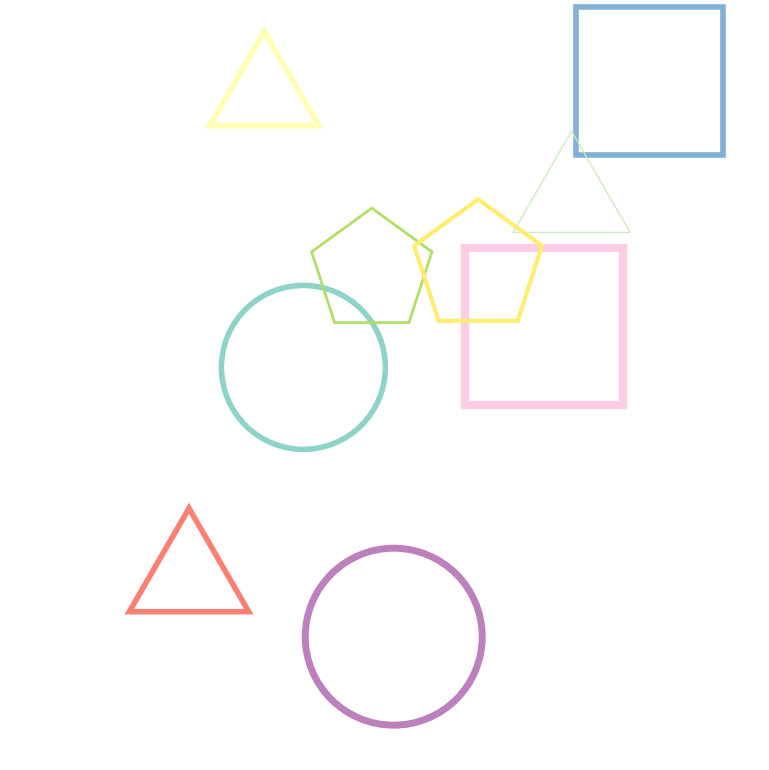[{"shape": "circle", "thickness": 2, "radius": 0.53, "center": [0.394, 0.523]}, {"shape": "triangle", "thickness": 2, "radius": 0.41, "center": [0.343, 0.878]}, {"shape": "triangle", "thickness": 2, "radius": 0.45, "center": [0.245, 0.25]}, {"shape": "square", "thickness": 2, "radius": 0.48, "center": [0.843, 0.895]}, {"shape": "pentagon", "thickness": 1, "radius": 0.41, "center": [0.483, 0.648]}, {"shape": "square", "thickness": 3, "radius": 0.51, "center": [0.707, 0.576]}, {"shape": "circle", "thickness": 2.5, "radius": 0.57, "center": [0.511, 0.173]}, {"shape": "triangle", "thickness": 0.5, "radius": 0.44, "center": [0.742, 0.742]}, {"shape": "pentagon", "thickness": 1.5, "radius": 0.44, "center": [0.621, 0.654]}]